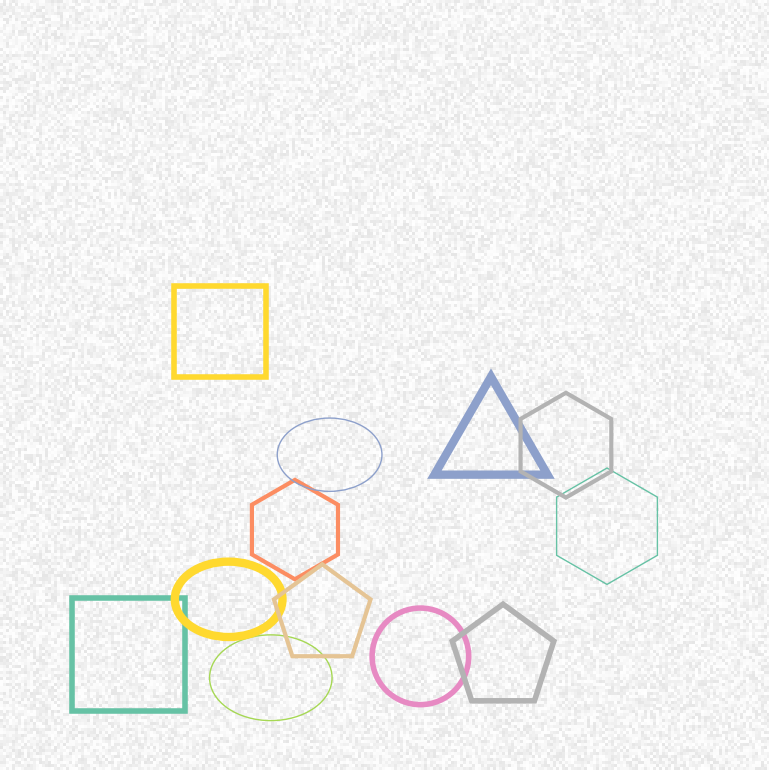[{"shape": "hexagon", "thickness": 0.5, "radius": 0.38, "center": [0.788, 0.317]}, {"shape": "square", "thickness": 2, "radius": 0.37, "center": [0.167, 0.15]}, {"shape": "hexagon", "thickness": 1.5, "radius": 0.32, "center": [0.383, 0.312]}, {"shape": "oval", "thickness": 0.5, "radius": 0.34, "center": [0.428, 0.409]}, {"shape": "triangle", "thickness": 3, "radius": 0.42, "center": [0.638, 0.426]}, {"shape": "circle", "thickness": 2, "radius": 0.31, "center": [0.546, 0.148]}, {"shape": "oval", "thickness": 0.5, "radius": 0.4, "center": [0.352, 0.12]}, {"shape": "square", "thickness": 2, "radius": 0.3, "center": [0.286, 0.57]}, {"shape": "oval", "thickness": 3, "radius": 0.35, "center": [0.297, 0.222]}, {"shape": "pentagon", "thickness": 1.5, "radius": 0.33, "center": [0.418, 0.201]}, {"shape": "hexagon", "thickness": 1.5, "radius": 0.34, "center": [0.735, 0.422]}, {"shape": "pentagon", "thickness": 2, "radius": 0.35, "center": [0.653, 0.146]}]